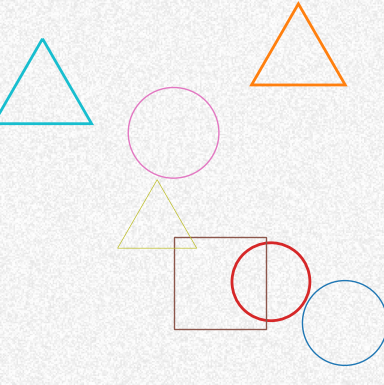[{"shape": "circle", "thickness": 1, "radius": 0.55, "center": [0.896, 0.161]}, {"shape": "triangle", "thickness": 2, "radius": 0.7, "center": [0.775, 0.85]}, {"shape": "circle", "thickness": 2, "radius": 0.51, "center": [0.704, 0.268]}, {"shape": "square", "thickness": 1, "radius": 0.6, "center": [0.571, 0.264]}, {"shape": "circle", "thickness": 1, "radius": 0.59, "center": [0.451, 0.655]}, {"shape": "triangle", "thickness": 0.5, "radius": 0.59, "center": [0.408, 0.415]}, {"shape": "triangle", "thickness": 2, "radius": 0.74, "center": [0.11, 0.752]}]